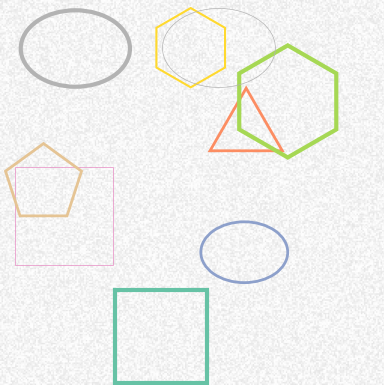[{"shape": "square", "thickness": 3, "radius": 0.6, "center": [0.418, 0.125]}, {"shape": "triangle", "thickness": 2, "radius": 0.54, "center": [0.639, 0.663]}, {"shape": "oval", "thickness": 2, "radius": 0.56, "center": [0.634, 0.345]}, {"shape": "square", "thickness": 0.5, "radius": 0.63, "center": [0.166, 0.439]}, {"shape": "hexagon", "thickness": 3, "radius": 0.73, "center": [0.747, 0.737]}, {"shape": "hexagon", "thickness": 1.5, "radius": 0.51, "center": [0.495, 0.876]}, {"shape": "pentagon", "thickness": 2, "radius": 0.52, "center": [0.113, 0.523]}, {"shape": "oval", "thickness": 3, "radius": 0.71, "center": [0.196, 0.874]}, {"shape": "oval", "thickness": 0.5, "radius": 0.73, "center": [0.569, 0.875]}]